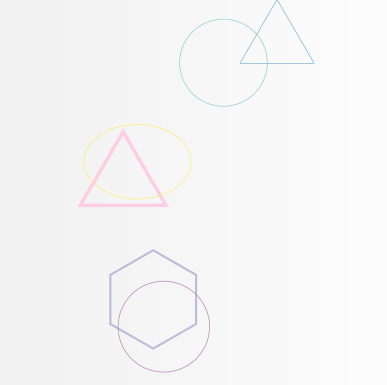[{"shape": "circle", "thickness": 0.5, "radius": 0.57, "center": [0.577, 0.837]}, {"shape": "hexagon", "thickness": 1.5, "radius": 0.64, "center": [0.395, 0.222]}, {"shape": "triangle", "thickness": 0.5, "radius": 0.55, "center": [0.715, 0.891]}, {"shape": "triangle", "thickness": 2.5, "radius": 0.64, "center": [0.318, 0.53]}, {"shape": "circle", "thickness": 0.5, "radius": 0.59, "center": [0.423, 0.152]}, {"shape": "oval", "thickness": 0.5, "radius": 0.69, "center": [0.355, 0.58]}]